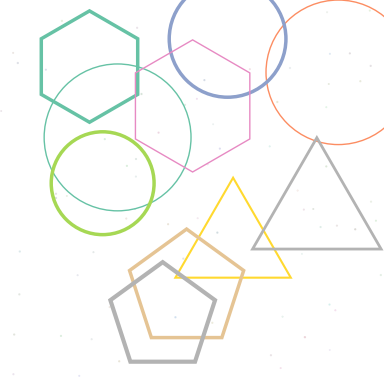[{"shape": "circle", "thickness": 1, "radius": 0.95, "center": [0.305, 0.643]}, {"shape": "hexagon", "thickness": 2.5, "radius": 0.72, "center": [0.232, 0.827]}, {"shape": "circle", "thickness": 1, "radius": 0.94, "center": [0.879, 0.812]}, {"shape": "circle", "thickness": 2.5, "radius": 0.76, "center": [0.591, 0.899]}, {"shape": "hexagon", "thickness": 1, "radius": 0.86, "center": [0.5, 0.725]}, {"shape": "circle", "thickness": 2.5, "radius": 0.67, "center": [0.267, 0.524]}, {"shape": "triangle", "thickness": 1.5, "radius": 0.87, "center": [0.605, 0.365]}, {"shape": "pentagon", "thickness": 2.5, "radius": 0.78, "center": [0.485, 0.249]}, {"shape": "triangle", "thickness": 2, "radius": 0.96, "center": [0.823, 0.449]}, {"shape": "pentagon", "thickness": 3, "radius": 0.71, "center": [0.423, 0.176]}]